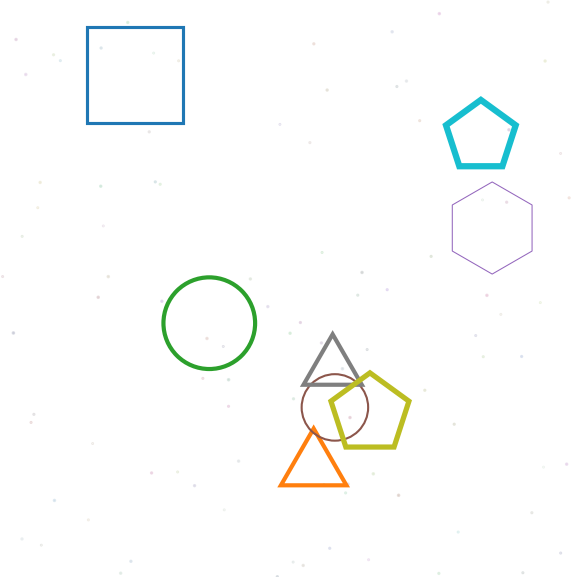[{"shape": "square", "thickness": 1.5, "radius": 0.42, "center": [0.234, 0.869]}, {"shape": "triangle", "thickness": 2, "radius": 0.33, "center": [0.543, 0.192]}, {"shape": "circle", "thickness": 2, "radius": 0.4, "center": [0.362, 0.439]}, {"shape": "hexagon", "thickness": 0.5, "radius": 0.4, "center": [0.852, 0.604]}, {"shape": "circle", "thickness": 1, "radius": 0.29, "center": [0.58, 0.294]}, {"shape": "triangle", "thickness": 2, "radius": 0.29, "center": [0.576, 0.362]}, {"shape": "pentagon", "thickness": 2.5, "radius": 0.36, "center": [0.641, 0.282]}, {"shape": "pentagon", "thickness": 3, "radius": 0.32, "center": [0.833, 0.763]}]